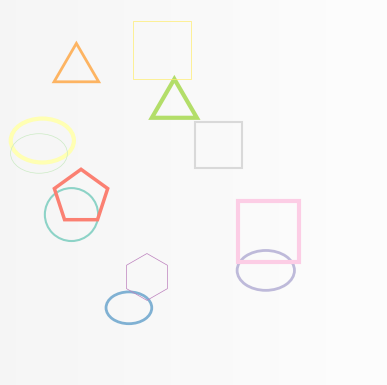[{"shape": "circle", "thickness": 1.5, "radius": 0.34, "center": [0.184, 0.443]}, {"shape": "oval", "thickness": 3, "radius": 0.41, "center": [0.109, 0.635]}, {"shape": "oval", "thickness": 2, "radius": 0.37, "center": [0.686, 0.298]}, {"shape": "pentagon", "thickness": 2.5, "radius": 0.36, "center": [0.209, 0.488]}, {"shape": "oval", "thickness": 2, "radius": 0.29, "center": [0.333, 0.201]}, {"shape": "triangle", "thickness": 2, "radius": 0.33, "center": [0.197, 0.821]}, {"shape": "triangle", "thickness": 3, "radius": 0.34, "center": [0.45, 0.728]}, {"shape": "square", "thickness": 3, "radius": 0.39, "center": [0.693, 0.399]}, {"shape": "square", "thickness": 1.5, "radius": 0.3, "center": [0.564, 0.624]}, {"shape": "hexagon", "thickness": 0.5, "radius": 0.3, "center": [0.379, 0.281]}, {"shape": "oval", "thickness": 0.5, "radius": 0.37, "center": [0.101, 0.601]}, {"shape": "square", "thickness": 0.5, "radius": 0.37, "center": [0.418, 0.869]}]